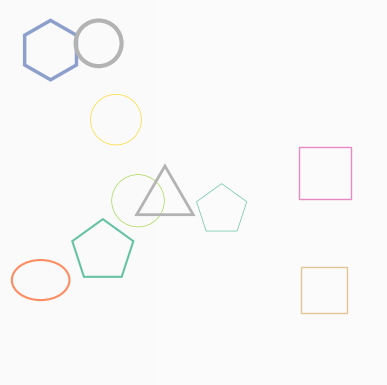[{"shape": "pentagon", "thickness": 1.5, "radius": 0.41, "center": [0.265, 0.348]}, {"shape": "pentagon", "thickness": 0.5, "radius": 0.34, "center": [0.572, 0.455]}, {"shape": "oval", "thickness": 1.5, "radius": 0.37, "center": [0.105, 0.273]}, {"shape": "hexagon", "thickness": 2.5, "radius": 0.39, "center": [0.13, 0.87]}, {"shape": "square", "thickness": 1, "radius": 0.34, "center": [0.838, 0.55]}, {"shape": "circle", "thickness": 0.5, "radius": 0.34, "center": [0.356, 0.479]}, {"shape": "circle", "thickness": 0.5, "radius": 0.33, "center": [0.299, 0.689]}, {"shape": "square", "thickness": 1, "radius": 0.3, "center": [0.836, 0.248]}, {"shape": "triangle", "thickness": 2, "radius": 0.42, "center": [0.426, 0.485]}, {"shape": "circle", "thickness": 3, "radius": 0.3, "center": [0.255, 0.887]}]